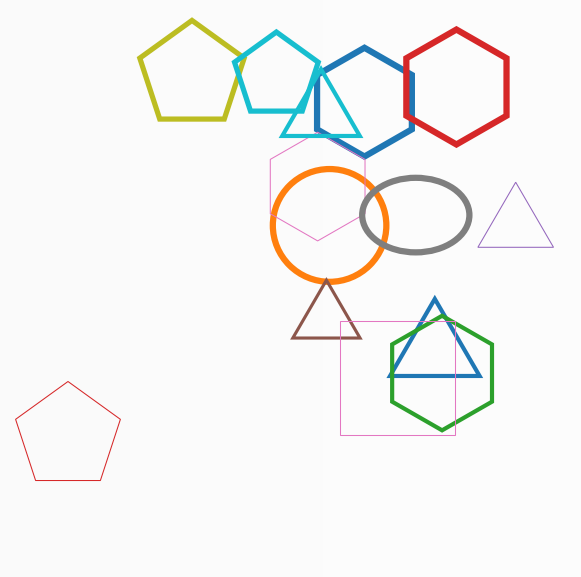[{"shape": "triangle", "thickness": 2, "radius": 0.44, "center": [0.748, 0.393]}, {"shape": "hexagon", "thickness": 3, "radius": 0.47, "center": [0.627, 0.822]}, {"shape": "circle", "thickness": 3, "radius": 0.49, "center": [0.567, 0.609]}, {"shape": "hexagon", "thickness": 2, "radius": 0.5, "center": [0.761, 0.353]}, {"shape": "pentagon", "thickness": 0.5, "radius": 0.47, "center": [0.117, 0.244]}, {"shape": "hexagon", "thickness": 3, "radius": 0.5, "center": [0.785, 0.848]}, {"shape": "triangle", "thickness": 0.5, "radius": 0.38, "center": [0.887, 0.608]}, {"shape": "triangle", "thickness": 1.5, "radius": 0.33, "center": [0.562, 0.447]}, {"shape": "hexagon", "thickness": 0.5, "radius": 0.47, "center": [0.547, 0.676]}, {"shape": "square", "thickness": 0.5, "radius": 0.5, "center": [0.685, 0.344]}, {"shape": "oval", "thickness": 3, "radius": 0.46, "center": [0.715, 0.627]}, {"shape": "pentagon", "thickness": 2.5, "radius": 0.47, "center": [0.33, 0.869]}, {"shape": "pentagon", "thickness": 2.5, "radius": 0.38, "center": [0.476, 0.868]}, {"shape": "triangle", "thickness": 2, "radius": 0.39, "center": [0.552, 0.802]}]